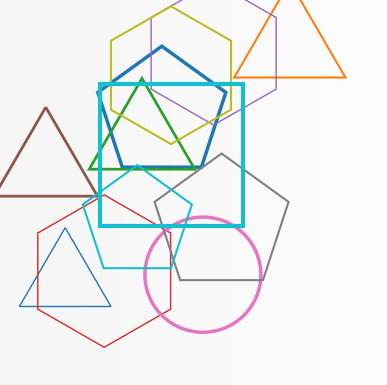[{"shape": "pentagon", "thickness": 2.5, "radius": 0.87, "center": [0.418, 0.706]}, {"shape": "triangle", "thickness": 1, "radius": 0.68, "center": [0.168, 0.272]}, {"shape": "triangle", "thickness": 1.5, "radius": 0.83, "center": [0.748, 0.882]}, {"shape": "triangle", "thickness": 2, "radius": 0.79, "center": [0.366, 0.639]}, {"shape": "hexagon", "thickness": 1, "radius": 0.99, "center": [0.269, 0.296]}, {"shape": "hexagon", "thickness": 1, "radius": 0.93, "center": [0.551, 0.862]}, {"shape": "triangle", "thickness": 2, "radius": 0.77, "center": [0.118, 0.567]}, {"shape": "circle", "thickness": 2.5, "radius": 0.75, "center": [0.524, 0.287]}, {"shape": "pentagon", "thickness": 1.5, "radius": 0.91, "center": [0.572, 0.419]}, {"shape": "hexagon", "thickness": 1.5, "radius": 0.89, "center": [0.441, 0.805]}, {"shape": "pentagon", "thickness": 1.5, "radius": 0.74, "center": [0.354, 0.423]}, {"shape": "square", "thickness": 3, "radius": 0.92, "center": [0.442, 0.597]}]